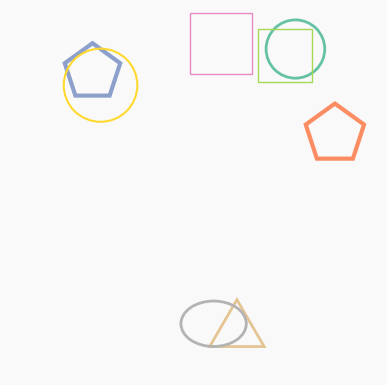[{"shape": "circle", "thickness": 2, "radius": 0.38, "center": [0.762, 0.873]}, {"shape": "pentagon", "thickness": 3, "radius": 0.4, "center": [0.864, 0.652]}, {"shape": "pentagon", "thickness": 3, "radius": 0.38, "center": [0.239, 0.813]}, {"shape": "square", "thickness": 1, "radius": 0.4, "center": [0.57, 0.888]}, {"shape": "square", "thickness": 1, "radius": 0.35, "center": [0.735, 0.856]}, {"shape": "circle", "thickness": 1.5, "radius": 0.47, "center": [0.259, 0.779]}, {"shape": "triangle", "thickness": 2, "radius": 0.41, "center": [0.611, 0.14]}, {"shape": "oval", "thickness": 2, "radius": 0.42, "center": [0.551, 0.159]}]